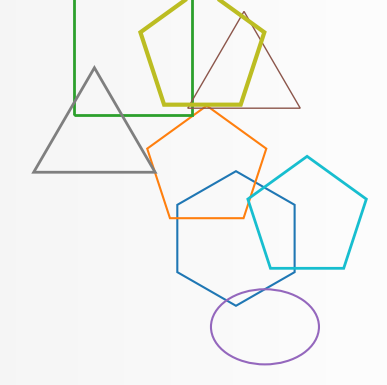[{"shape": "hexagon", "thickness": 1.5, "radius": 0.87, "center": [0.609, 0.381]}, {"shape": "pentagon", "thickness": 1.5, "radius": 0.81, "center": [0.534, 0.564]}, {"shape": "square", "thickness": 2, "radius": 0.76, "center": [0.344, 0.853]}, {"shape": "oval", "thickness": 1.5, "radius": 0.7, "center": [0.684, 0.151]}, {"shape": "triangle", "thickness": 1, "radius": 0.84, "center": [0.63, 0.803]}, {"shape": "triangle", "thickness": 2, "radius": 0.9, "center": [0.244, 0.643]}, {"shape": "pentagon", "thickness": 3, "radius": 0.84, "center": [0.522, 0.864]}, {"shape": "pentagon", "thickness": 2, "radius": 0.8, "center": [0.792, 0.433]}]